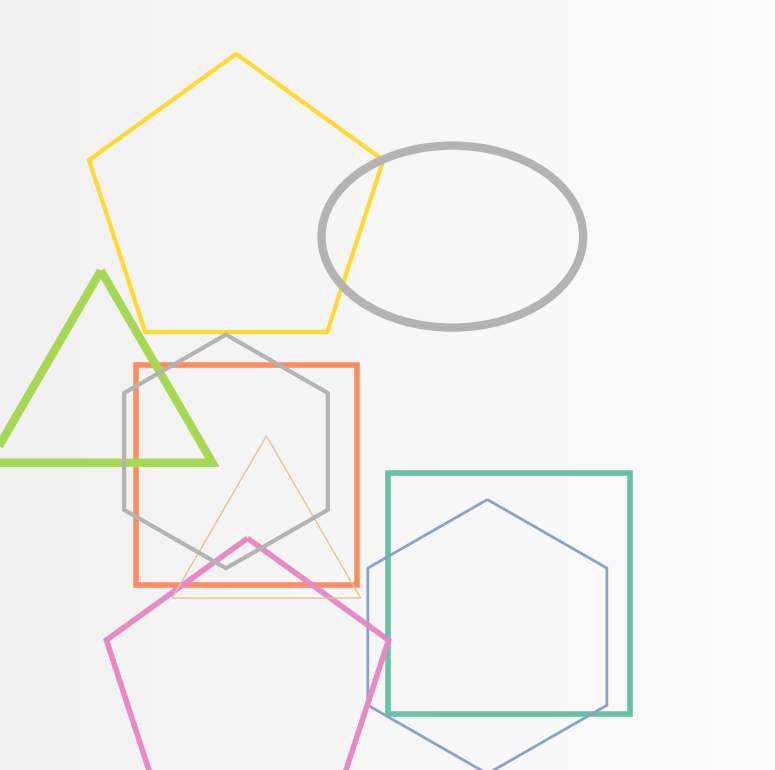[{"shape": "square", "thickness": 2, "radius": 0.78, "center": [0.657, 0.229]}, {"shape": "square", "thickness": 2, "radius": 0.71, "center": [0.318, 0.383]}, {"shape": "hexagon", "thickness": 1, "radius": 0.89, "center": [0.629, 0.173]}, {"shape": "pentagon", "thickness": 2, "radius": 0.96, "center": [0.319, 0.11]}, {"shape": "triangle", "thickness": 3, "radius": 0.83, "center": [0.13, 0.482]}, {"shape": "pentagon", "thickness": 1.5, "radius": 1.0, "center": [0.305, 0.73]}, {"shape": "triangle", "thickness": 0.5, "radius": 0.7, "center": [0.344, 0.293]}, {"shape": "oval", "thickness": 3, "radius": 0.84, "center": [0.584, 0.693]}, {"shape": "hexagon", "thickness": 1.5, "radius": 0.76, "center": [0.292, 0.414]}]